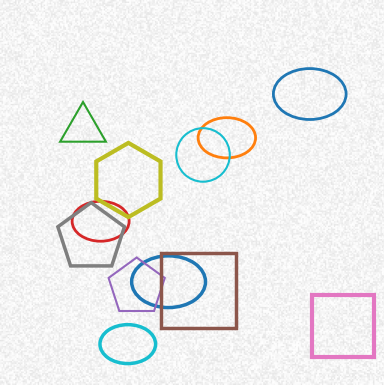[{"shape": "oval", "thickness": 2, "radius": 0.47, "center": [0.805, 0.756]}, {"shape": "oval", "thickness": 2.5, "radius": 0.48, "center": [0.438, 0.268]}, {"shape": "oval", "thickness": 2, "radius": 0.37, "center": [0.589, 0.642]}, {"shape": "triangle", "thickness": 1.5, "radius": 0.34, "center": [0.216, 0.666]}, {"shape": "oval", "thickness": 2, "radius": 0.37, "center": [0.261, 0.425]}, {"shape": "pentagon", "thickness": 1.5, "radius": 0.38, "center": [0.355, 0.254]}, {"shape": "square", "thickness": 2.5, "radius": 0.49, "center": [0.515, 0.246]}, {"shape": "square", "thickness": 3, "radius": 0.4, "center": [0.891, 0.153]}, {"shape": "pentagon", "thickness": 2.5, "radius": 0.45, "center": [0.237, 0.383]}, {"shape": "hexagon", "thickness": 3, "radius": 0.48, "center": [0.334, 0.532]}, {"shape": "circle", "thickness": 1.5, "radius": 0.35, "center": [0.527, 0.598]}, {"shape": "oval", "thickness": 2.5, "radius": 0.36, "center": [0.332, 0.106]}]